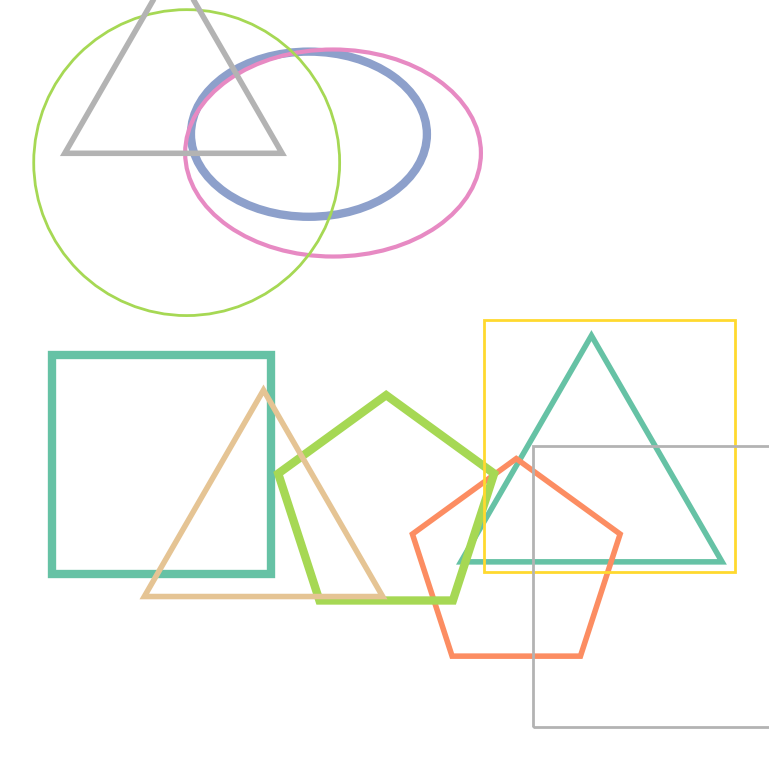[{"shape": "square", "thickness": 3, "radius": 0.71, "center": [0.21, 0.397]}, {"shape": "triangle", "thickness": 2, "radius": 0.98, "center": [0.768, 0.368]}, {"shape": "pentagon", "thickness": 2, "radius": 0.71, "center": [0.67, 0.263]}, {"shape": "oval", "thickness": 3, "radius": 0.77, "center": [0.401, 0.826]}, {"shape": "oval", "thickness": 1.5, "radius": 0.96, "center": [0.433, 0.801]}, {"shape": "circle", "thickness": 1, "radius": 0.99, "center": [0.242, 0.789]}, {"shape": "pentagon", "thickness": 3, "radius": 0.74, "center": [0.502, 0.339]}, {"shape": "square", "thickness": 1, "radius": 0.82, "center": [0.792, 0.421]}, {"shape": "triangle", "thickness": 2, "radius": 0.89, "center": [0.342, 0.315]}, {"shape": "square", "thickness": 1, "radius": 0.91, "center": [0.874, 0.238]}, {"shape": "triangle", "thickness": 2, "radius": 0.81, "center": [0.225, 0.882]}]